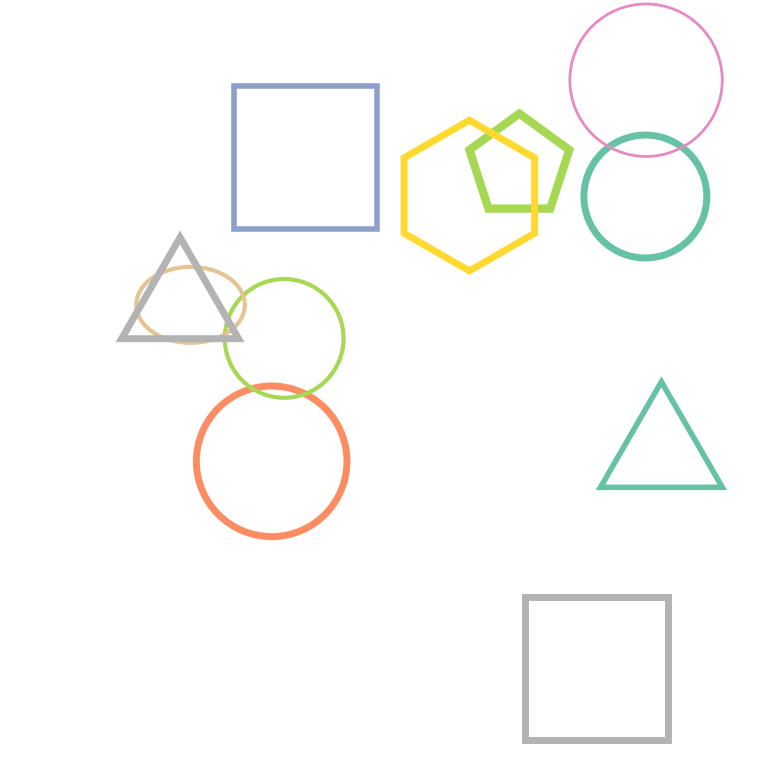[{"shape": "circle", "thickness": 2.5, "radius": 0.4, "center": [0.838, 0.745]}, {"shape": "triangle", "thickness": 2, "radius": 0.46, "center": [0.859, 0.413]}, {"shape": "circle", "thickness": 2.5, "radius": 0.49, "center": [0.353, 0.401]}, {"shape": "square", "thickness": 2, "radius": 0.47, "center": [0.397, 0.796]}, {"shape": "circle", "thickness": 1, "radius": 0.49, "center": [0.839, 0.896]}, {"shape": "circle", "thickness": 1.5, "radius": 0.39, "center": [0.369, 0.56]}, {"shape": "pentagon", "thickness": 3, "radius": 0.34, "center": [0.674, 0.784]}, {"shape": "hexagon", "thickness": 2.5, "radius": 0.49, "center": [0.61, 0.746]}, {"shape": "oval", "thickness": 1.5, "radius": 0.35, "center": [0.247, 0.604]}, {"shape": "square", "thickness": 2.5, "radius": 0.46, "center": [0.774, 0.132]}, {"shape": "triangle", "thickness": 2.5, "radius": 0.44, "center": [0.234, 0.604]}]